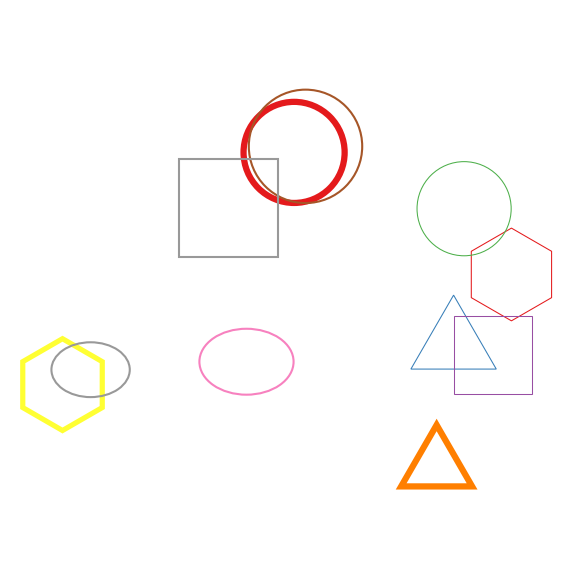[{"shape": "hexagon", "thickness": 0.5, "radius": 0.4, "center": [0.886, 0.524]}, {"shape": "circle", "thickness": 3, "radius": 0.44, "center": [0.509, 0.735]}, {"shape": "triangle", "thickness": 0.5, "radius": 0.43, "center": [0.785, 0.403]}, {"shape": "circle", "thickness": 0.5, "radius": 0.41, "center": [0.804, 0.638]}, {"shape": "square", "thickness": 0.5, "radius": 0.34, "center": [0.854, 0.385]}, {"shape": "triangle", "thickness": 3, "radius": 0.35, "center": [0.756, 0.192]}, {"shape": "hexagon", "thickness": 2.5, "radius": 0.4, "center": [0.108, 0.333]}, {"shape": "circle", "thickness": 1, "radius": 0.49, "center": [0.529, 0.746]}, {"shape": "oval", "thickness": 1, "radius": 0.41, "center": [0.427, 0.373]}, {"shape": "oval", "thickness": 1, "radius": 0.34, "center": [0.157, 0.359]}, {"shape": "square", "thickness": 1, "radius": 0.43, "center": [0.395, 0.639]}]